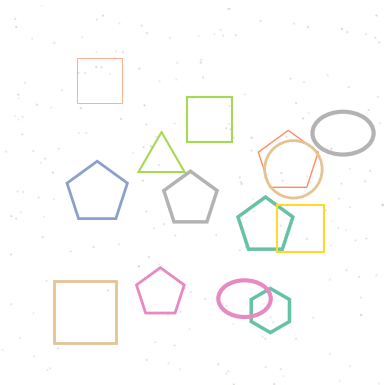[{"shape": "hexagon", "thickness": 2.5, "radius": 0.29, "center": [0.702, 0.193]}, {"shape": "pentagon", "thickness": 2.5, "radius": 0.37, "center": [0.689, 0.413]}, {"shape": "square", "thickness": 0.5, "radius": 0.29, "center": [0.259, 0.79]}, {"shape": "pentagon", "thickness": 1, "radius": 0.41, "center": [0.749, 0.58]}, {"shape": "pentagon", "thickness": 2, "radius": 0.41, "center": [0.253, 0.499]}, {"shape": "oval", "thickness": 3, "radius": 0.34, "center": [0.635, 0.224]}, {"shape": "pentagon", "thickness": 2, "radius": 0.33, "center": [0.417, 0.24]}, {"shape": "square", "thickness": 1.5, "radius": 0.29, "center": [0.544, 0.691]}, {"shape": "triangle", "thickness": 1.5, "radius": 0.35, "center": [0.42, 0.588]}, {"shape": "square", "thickness": 1.5, "radius": 0.31, "center": [0.78, 0.407]}, {"shape": "circle", "thickness": 2, "radius": 0.37, "center": [0.762, 0.56]}, {"shape": "square", "thickness": 2, "radius": 0.4, "center": [0.222, 0.19]}, {"shape": "oval", "thickness": 3, "radius": 0.4, "center": [0.891, 0.654]}, {"shape": "pentagon", "thickness": 2.5, "radius": 0.36, "center": [0.495, 0.483]}]